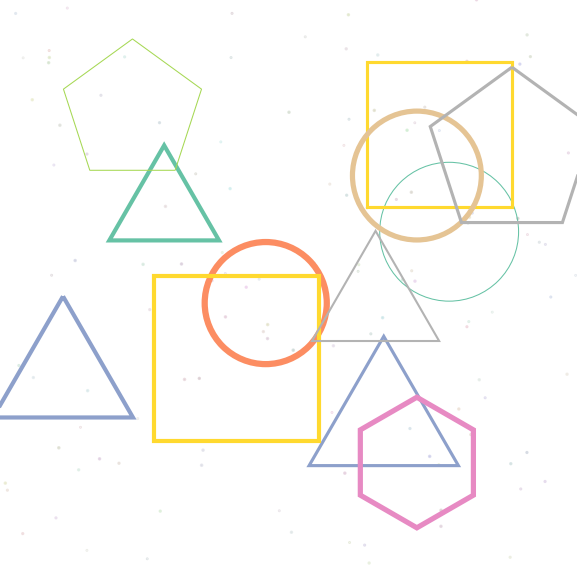[{"shape": "triangle", "thickness": 2, "radius": 0.55, "center": [0.284, 0.638]}, {"shape": "circle", "thickness": 0.5, "radius": 0.6, "center": [0.778, 0.598]}, {"shape": "circle", "thickness": 3, "radius": 0.53, "center": [0.46, 0.474]}, {"shape": "triangle", "thickness": 2, "radius": 0.7, "center": [0.109, 0.346]}, {"shape": "triangle", "thickness": 1.5, "radius": 0.75, "center": [0.665, 0.267]}, {"shape": "hexagon", "thickness": 2.5, "radius": 0.57, "center": [0.722, 0.198]}, {"shape": "pentagon", "thickness": 0.5, "radius": 0.63, "center": [0.229, 0.806]}, {"shape": "square", "thickness": 1.5, "radius": 0.63, "center": [0.761, 0.767]}, {"shape": "square", "thickness": 2, "radius": 0.71, "center": [0.41, 0.378]}, {"shape": "circle", "thickness": 2.5, "radius": 0.56, "center": [0.722, 0.695]}, {"shape": "pentagon", "thickness": 1.5, "radius": 0.74, "center": [0.886, 0.734]}, {"shape": "triangle", "thickness": 1, "radius": 0.64, "center": [0.65, 0.472]}]